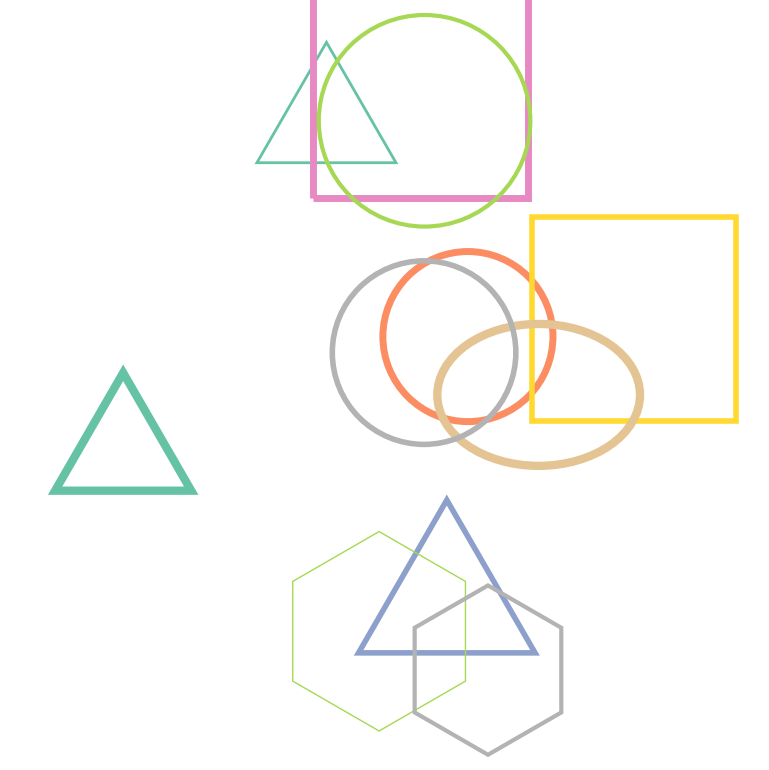[{"shape": "triangle", "thickness": 1, "radius": 0.52, "center": [0.424, 0.841]}, {"shape": "triangle", "thickness": 3, "radius": 0.51, "center": [0.16, 0.414]}, {"shape": "circle", "thickness": 2.5, "radius": 0.55, "center": [0.608, 0.563]}, {"shape": "triangle", "thickness": 2, "radius": 0.66, "center": [0.58, 0.218]}, {"shape": "square", "thickness": 2.5, "radius": 0.7, "center": [0.546, 0.882]}, {"shape": "circle", "thickness": 1.5, "radius": 0.69, "center": [0.551, 0.843]}, {"shape": "hexagon", "thickness": 0.5, "radius": 0.65, "center": [0.492, 0.18]}, {"shape": "square", "thickness": 2, "radius": 0.66, "center": [0.823, 0.586]}, {"shape": "oval", "thickness": 3, "radius": 0.66, "center": [0.7, 0.487]}, {"shape": "hexagon", "thickness": 1.5, "radius": 0.55, "center": [0.634, 0.13]}, {"shape": "circle", "thickness": 2, "radius": 0.6, "center": [0.551, 0.542]}]